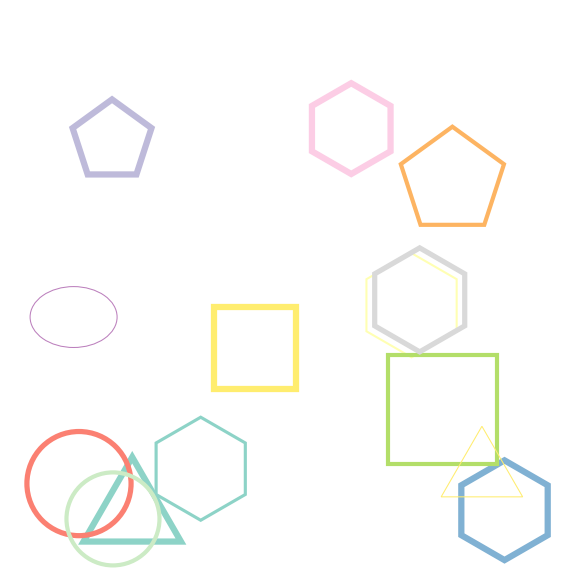[{"shape": "hexagon", "thickness": 1.5, "radius": 0.45, "center": [0.348, 0.187]}, {"shape": "triangle", "thickness": 3, "radius": 0.49, "center": [0.229, 0.11]}, {"shape": "hexagon", "thickness": 1, "radius": 0.45, "center": [0.713, 0.471]}, {"shape": "pentagon", "thickness": 3, "radius": 0.36, "center": [0.194, 0.755]}, {"shape": "circle", "thickness": 2.5, "radius": 0.45, "center": [0.137, 0.162]}, {"shape": "hexagon", "thickness": 3, "radius": 0.43, "center": [0.874, 0.116]}, {"shape": "pentagon", "thickness": 2, "radius": 0.47, "center": [0.783, 0.686]}, {"shape": "square", "thickness": 2, "radius": 0.47, "center": [0.766, 0.29]}, {"shape": "hexagon", "thickness": 3, "radius": 0.39, "center": [0.608, 0.776]}, {"shape": "hexagon", "thickness": 2.5, "radius": 0.45, "center": [0.727, 0.48]}, {"shape": "oval", "thickness": 0.5, "radius": 0.38, "center": [0.127, 0.45]}, {"shape": "circle", "thickness": 2, "radius": 0.4, "center": [0.196, 0.101]}, {"shape": "triangle", "thickness": 0.5, "radius": 0.41, "center": [0.834, 0.18]}, {"shape": "square", "thickness": 3, "radius": 0.35, "center": [0.442, 0.397]}]